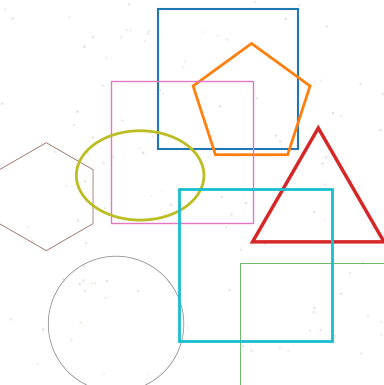[{"shape": "square", "thickness": 1.5, "radius": 0.91, "center": [0.591, 0.796]}, {"shape": "pentagon", "thickness": 2, "radius": 0.8, "center": [0.653, 0.727]}, {"shape": "square", "thickness": 0.5, "radius": 0.97, "center": [0.819, 0.121]}, {"shape": "triangle", "thickness": 2.5, "radius": 0.99, "center": [0.827, 0.47]}, {"shape": "hexagon", "thickness": 0.5, "radius": 0.7, "center": [0.12, 0.489]}, {"shape": "square", "thickness": 1, "radius": 0.93, "center": [0.473, 0.605]}, {"shape": "circle", "thickness": 0.5, "radius": 0.88, "center": [0.301, 0.159]}, {"shape": "oval", "thickness": 2, "radius": 0.83, "center": [0.364, 0.544]}, {"shape": "square", "thickness": 2, "radius": 0.99, "center": [0.664, 0.312]}]